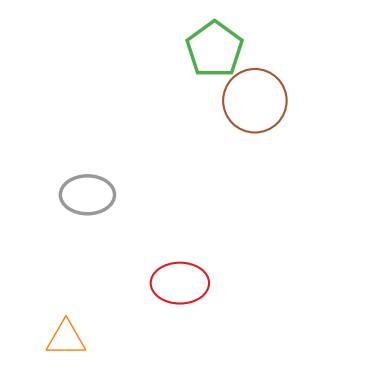[{"shape": "oval", "thickness": 1.5, "radius": 0.38, "center": [0.467, 0.265]}, {"shape": "pentagon", "thickness": 2.5, "radius": 0.38, "center": [0.557, 0.872]}, {"shape": "triangle", "thickness": 1, "radius": 0.3, "center": [0.171, 0.121]}, {"shape": "circle", "thickness": 1.5, "radius": 0.41, "center": [0.662, 0.738]}, {"shape": "oval", "thickness": 2.5, "radius": 0.35, "center": [0.227, 0.494]}]